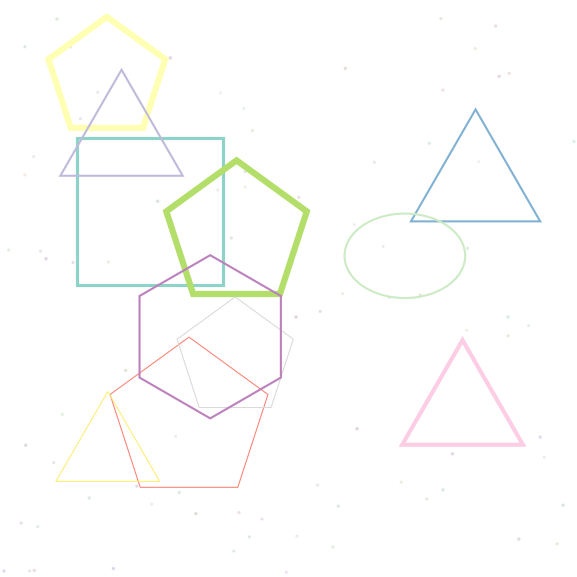[{"shape": "square", "thickness": 1.5, "radius": 0.64, "center": [0.26, 0.633]}, {"shape": "pentagon", "thickness": 3, "radius": 0.53, "center": [0.185, 0.864]}, {"shape": "triangle", "thickness": 1, "radius": 0.61, "center": [0.21, 0.756]}, {"shape": "pentagon", "thickness": 0.5, "radius": 0.72, "center": [0.327, 0.272]}, {"shape": "triangle", "thickness": 1, "radius": 0.65, "center": [0.824, 0.68]}, {"shape": "pentagon", "thickness": 3, "radius": 0.64, "center": [0.41, 0.594]}, {"shape": "triangle", "thickness": 2, "radius": 0.6, "center": [0.801, 0.289]}, {"shape": "pentagon", "thickness": 0.5, "radius": 0.53, "center": [0.407, 0.379]}, {"shape": "hexagon", "thickness": 1, "radius": 0.71, "center": [0.364, 0.416]}, {"shape": "oval", "thickness": 1, "radius": 0.52, "center": [0.701, 0.556]}, {"shape": "triangle", "thickness": 0.5, "radius": 0.52, "center": [0.187, 0.218]}]